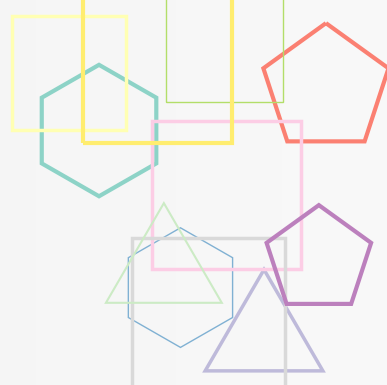[{"shape": "hexagon", "thickness": 3, "radius": 0.85, "center": [0.256, 0.661]}, {"shape": "square", "thickness": 2.5, "radius": 0.74, "center": [0.178, 0.81]}, {"shape": "triangle", "thickness": 2.5, "radius": 0.88, "center": [0.681, 0.124]}, {"shape": "pentagon", "thickness": 3, "radius": 0.85, "center": [0.841, 0.77]}, {"shape": "hexagon", "thickness": 1, "radius": 0.78, "center": [0.466, 0.253]}, {"shape": "square", "thickness": 1, "radius": 0.75, "center": [0.58, 0.885]}, {"shape": "square", "thickness": 2.5, "radius": 0.96, "center": [0.585, 0.494]}, {"shape": "square", "thickness": 2.5, "radius": 0.99, "center": [0.537, 0.183]}, {"shape": "pentagon", "thickness": 3, "radius": 0.71, "center": [0.823, 0.325]}, {"shape": "triangle", "thickness": 1.5, "radius": 0.86, "center": [0.423, 0.3]}, {"shape": "square", "thickness": 3, "radius": 0.96, "center": [0.407, 0.821]}]